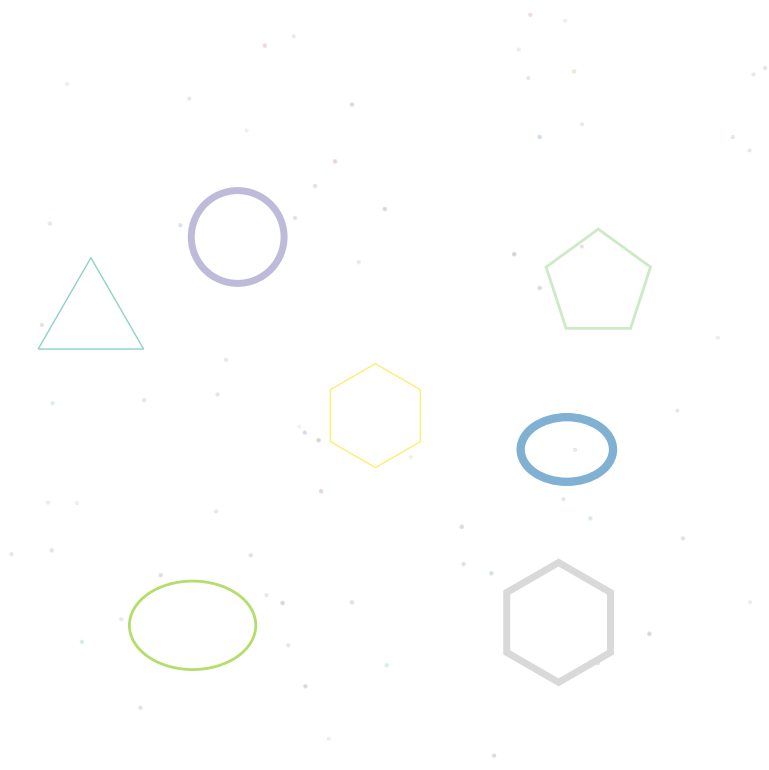[{"shape": "triangle", "thickness": 0.5, "radius": 0.4, "center": [0.118, 0.586]}, {"shape": "circle", "thickness": 2.5, "radius": 0.3, "center": [0.309, 0.692]}, {"shape": "oval", "thickness": 3, "radius": 0.3, "center": [0.736, 0.416]}, {"shape": "oval", "thickness": 1, "radius": 0.41, "center": [0.25, 0.188]}, {"shape": "hexagon", "thickness": 2.5, "radius": 0.39, "center": [0.725, 0.192]}, {"shape": "pentagon", "thickness": 1, "radius": 0.36, "center": [0.777, 0.631]}, {"shape": "hexagon", "thickness": 0.5, "radius": 0.34, "center": [0.487, 0.46]}]